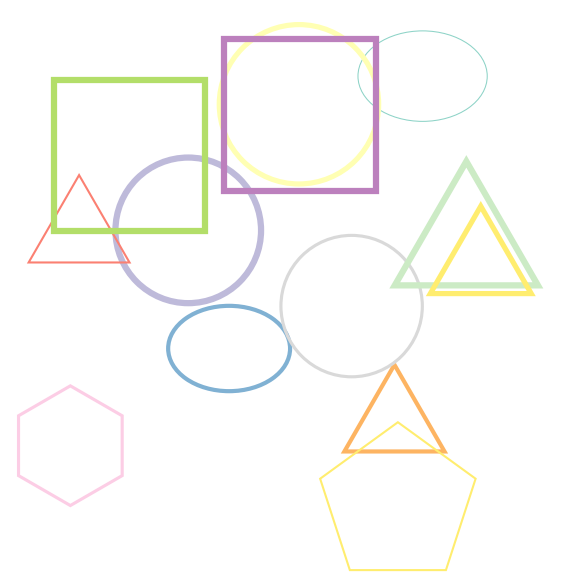[{"shape": "oval", "thickness": 0.5, "radius": 0.56, "center": [0.732, 0.867]}, {"shape": "circle", "thickness": 2.5, "radius": 0.69, "center": [0.518, 0.819]}, {"shape": "circle", "thickness": 3, "radius": 0.63, "center": [0.326, 0.6]}, {"shape": "triangle", "thickness": 1, "radius": 0.5, "center": [0.137, 0.595]}, {"shape": "oval", "thickness": 2, "radius": 0.53, "center": [0.397, 0.396]}, {"shape": "triangle", "thickness": 2, "radius": 0.5, "center": [0.683, 0.267]}, {"shape": "square", "thickness": 3, "radius": 0.66, "center": [0.225, 0.729]}, {"shape": "hexagon", "thickness": 1.5, "radius": 0.52, "center": [0.122, 0.227]}, {"shape": "circle", "thickness": 1.5, "radius": 0.61, "center": [0.609, 0.469]}, {"shape": "square", "thickness": 3, "radius": 0.66, "center": [0.52, 0.801]}, {"shape": "triangle", "thickness": 3, "radius": 0.72, "center": [0.808, 0.577]}, {"shape": "pentagon", "thickness": 1, "radius": 0.71, "center": [0.689, 0.126]}, {"shape": "triangle", "thickness": 2.5, "radius": 0.5, "center": [0.833, 0.541]}]